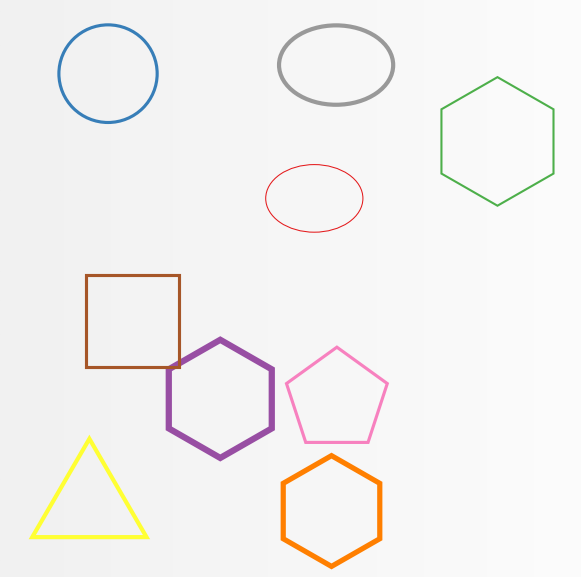[{"shape": "oval", "thickness": 0.5, "radius": 0.42, "center": [0.541, 0.656]}, {"shape": "circle", "thickness": 1.5, "radius": 0.42, "center": [0.186, 0.872]}, {"shape": "hexagon", "thickness": 1, "radius": 0.56, "center": [0.856, 0.754]}, {"shape": "hexagon", "thickness": 3, "radius": 0.51, "center": [0.379, 0.308]}, {"shape": "hexagon", "thickness": 2.5, "radius": 0.48, "center": [0.57, 0.114]}, {"shape": "triangle", "thickness": 2, "radius": 0.57, "center": [0.154, 0.126]}, {"shape": "square", "thickness": 1.5, "radius": 0.4, "center": [0.228, 0.443]}, {"shape": "pentagon", "thickness": 1.5, "radius": 0.46, "center": [0.58, 0.307]}, {"shape": "oval", "thickness": 2, "radius": 0.49, "center": [0.578, 0.886]}]